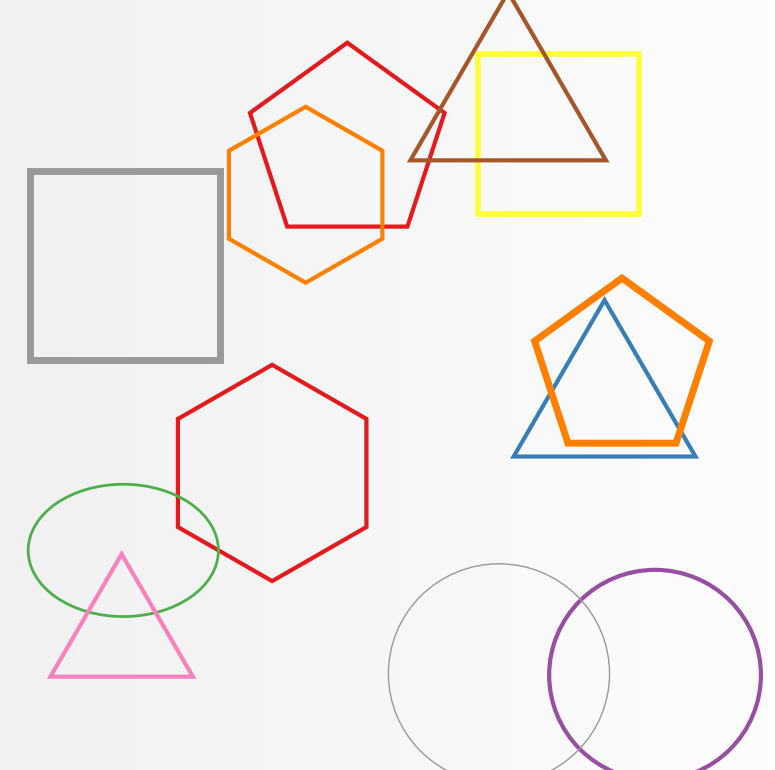[{"shape": "pentagon", "thickness": 1.5, "radius": 0.66, "center": [0.448, 0.813]}, {"shape": "hexagon", "thickness": 1.5, "radius": 0.7, "center": [0.351, 0.386]}, {"shape": "triangle", "thickness": 1.5, "radius": 0.68, "center": [0.78, 0.475]}, {"shape": "oval", "thickness": 1, "radius": 0.61, "center": [0.159, 0.285]}, {"shape": "circle", "thickness": 1.5, "radius": 0.68, "center": [0.845, 0.123]}, {"shape": "hexagon", "thickness": 1.5, "radius": 0.57, "center": [0.394, 0.747]}, {"shape": "pentagon", "thickness": 2.5, "radius": 0.59, "center": [0.803, 0.52]}, {"shape": "square", "thickness": 2, "radius": 0.52, "center": [0.72, 0.826]}, {"shape": "triangle", "thickness": 1.5, "radius": 0.73, "center": [0.656, 0.865]}, {"shape": "triangle", "thickness": 1.5, "radius": 0.53, "center": [0.157, 0.174]}, {"shape": "square", "thickness": 2.5, "radius": 0.61, "center": [0.161, 0.655]}, {"shape": "circle", "thickness": 0.5, "radius": 0.71, "center": [0.644, 0.125]}]